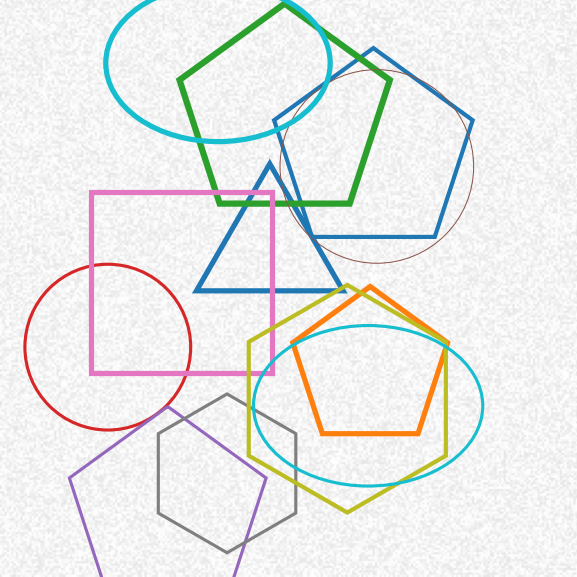[{"shape": "triangle", "thickness": 2.5, "radius": 0.73, "center": [0.467, 0.569]}, {"shape": "pentagon", "thickness": 2, "radius": 0.9, "center": [0.647, 0.735]}, {"shape": "pentagon", "thickness": 2.5, "radius": 0.7, "center": [0.641, 0.362]}, {"shape": "pentagon", "thickness": 3, "radius": 0.96, "center": [0.493, 0.801]}, {"shape": "circle", "thickness": 1.5, "radius": 0.72, "center": [0.187, 0.398]}, {"shape": "pentagon", "thickness": 1.5, "radius": 0.9, "center": [0.29, 0.116]}, {"shape": "circle", "thickness": 0.5, "radius": 0.84, "center": [0.653, 0.711]}, {"shape": "square", "thickness": 2.5, "radius": 0.78, "center": [0.314, 0.51]}, {"shape": "hexagon", "thickness": 1.5, "radius": 0.69, "center": [0.393, 0.179]}, {"shape": "hexagon", "thickness": 2, "radius": 0.99, "center": [0.601, 0.309]}, {"shape": "oval", "thickness": 2.5, "radius": 0.97, "center": [0.377, 0.89]}, {"shape": "oval", "thickness": 1.5, "radius": 0.99, "center": [0.637, 0.296]}]